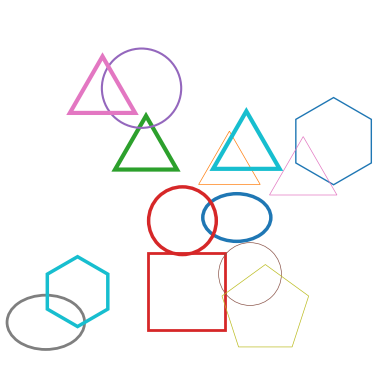[{"shape": "hexagon", "thickness": 1, "radius": 0.57, "center": [0.866, 0.633]}, {"shape": "oval", "thickness": 2.5, "radius": 0.44, "center": [0.615, 0.435]}, {"shape": "triangle", "thickness": 0.5, "radius": 0.46, "center": [0.596, 0.567]}, {"shape": "triangle", "thickness": 3, "radius": 0.46, "center": [0.379, 0.606]}, {"shape": "square", "thickness": 2, "radius": 0.5, "center": [0.484, 0.244]}, {"shape": "circle", "thickness": 2.5, "radius": 0.44, "center": [0.474, 0.427]}, {"shape": "circle", "thickness": 1.5, "radius": 0.52, "center": [0.368, 0.771]}, {"shape": "circle", "thickness": 0.5, "radius": 0.41, "center": [0.649, 0.288]}, {"shape": "triangle", "thickness": 0.5, "radius": 0.51, "center": [0.788, 0.544]}, {"shape": "triangle", "thickness": 3, "radius": 0.49, "center": [0.266, 0.756]}, {"shape": "oval", "thickness": 2, "radius": 0.5, "center": [0.119, 0.163]}, {"shape": "pentagon", "thickness": 0.5, "radius": 0.59, "center": [0.689, 0.195]}, {"shape": "triangle", "thickness": 3, "radius": 0.5, "center": [0.64, 0.611]}, {"shape": "hexagon", "thickness": 2.5, "radius": 0.45, "center": [0.201, 0.243]}]